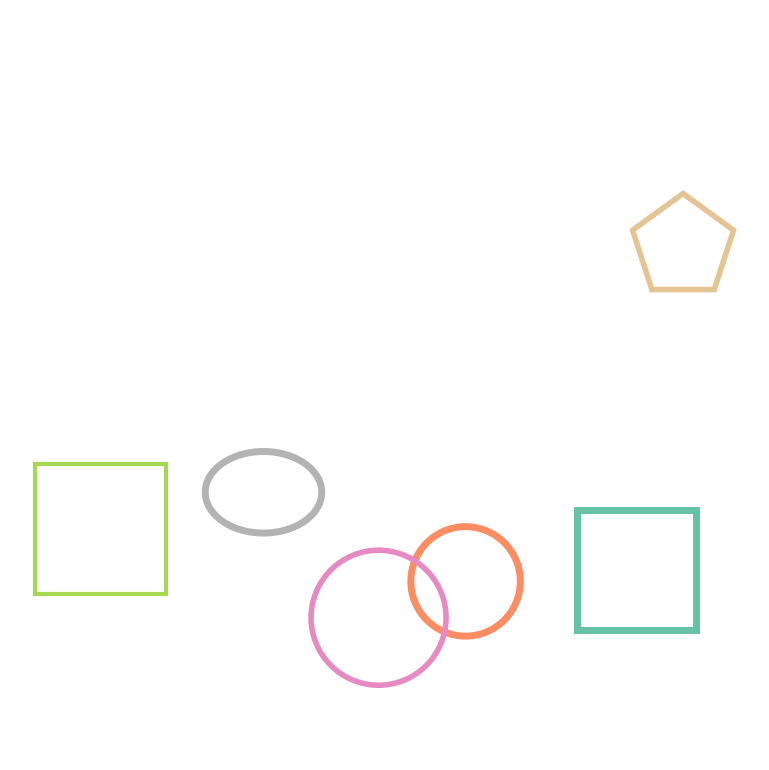[{"shape": "square", "thickness": 2.5, "radius": 0.39, "center": [0.826, 0.26]}, {"shape": "circle", "thickness": 2.5, "radius": 0.36, "center": [0.605, 0.245]}, {"shape": "circle", "thickness": 2, "radius": 0.44, "center": [0.492, 0.198]}, {"shape": "square", "thickness": 1.5, "radius": 0.42, "center": [0.131, 0.313]}, {"shape": "pentagon", "thickness": 2, "radius": 0.34, "center": [0.887, 0.68]}, {"shape": "oval", "thickness": 2.5, "radius": 0.38, "center": [0.342, 0.361]}]